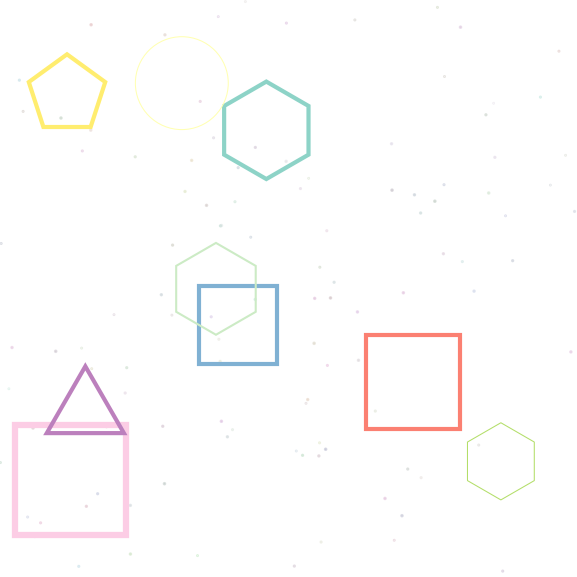[{"shape": "hexagon", "thickness": 2, "radius": 0.42, "center": [0.461, 0.773]}, {"shape": "circle", "thickness": 0.5, "radius": 0.4, "center": [0.315, 0.855]}, {"shape": "square", "thickness": 2, "radius": 0.41, "center": [0.715, 0.338]}, {"shape": "square", "thickness": 2, "radius": 0.34, "center": [0.412, 0.436]}, {"shape": "hexagon", "thickness": 0.5, "radius": 0.33, "center": [0.867, 0.2]}, {"shape": "square", "thickness": 3, "radius": 0.48, "center": [0.122, 0.168]}, {"shape": "triangle", "thickness": 2, "radius": 0.39, "center": [0.148, 0.288]}, {"shape": "hexagon", "thickness": 1, "radius": 0.4, "center": [0.374, 0.499]}, {"shape": "pentagon", "thickness": 2, "radius": 0.35, "center": [0.116, 0.836]}]